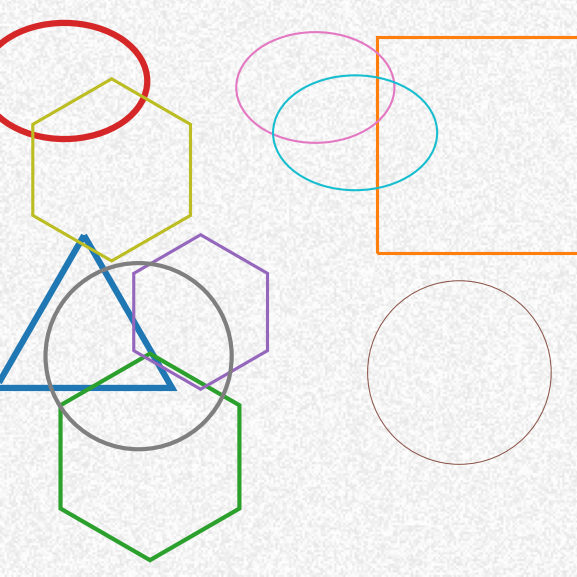[{"shape": "triangle", "thickness": 3, "radius": 0.88, "center": [0.145, 0.415]}, {"shape": "square", "thickness": 1.5, "radius": 0.94, "center": [0.841, 0.748]}, {"shape": "hexagon", "thickness": 2, "radius": 0.89, "center": [0.26, 0.208]}, {"shape": "oval", "thickness": 3, "radius": 0.72, "center": [0.111, 0.859]}, {"shape": "hexagon", "thickness": 1.5, "radius": 0.67, "center": [0.347, 0.459]}, {"shape": "circle", "thickness": 0.5, "radius": 0.79, "center": [0.796, 0.354]}, {"shape": "oval", "thickness": 1, "radius": 0.68, "center": [0.546, 0.848]}, {"shape": "circle", "thickness": 2, "radius": 0.81, "center": [0.24, 0.382]}, {"shape": "hexagon", "thickness": 1.5, "radius": 0.79, "center": [0.193, 0.705]}, {"shape": "oval", "thickness": 1, "radius": 0.71, "center": [0.615, 0.769]}]